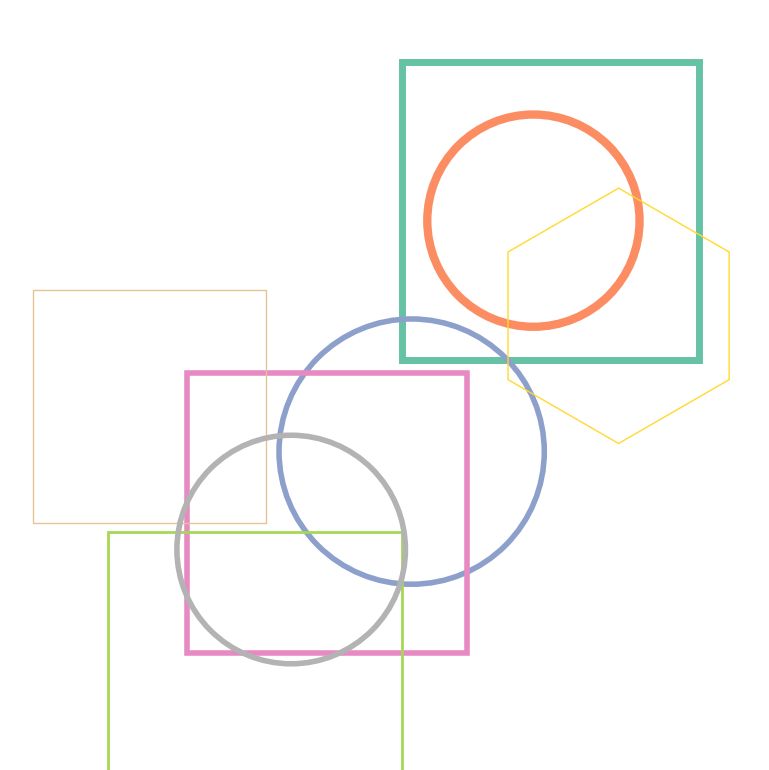[{"shape": "square", "thickness": 2.5, "radius": 0.97, "center": [0.715, 0.726]}, {"shape": "circle", "thickness": 3, "radius": 0.69, "center": [0.693, 0.713]}, {"shape": "circle", "thickness": 2, "radius": 0.86, "center": [0.535, 0.414]}, {"shape": "square", "thickness": 2, "radius": 0.91, "center": [0.425, 0.334]}, {"shape": "square", "thickness": 1, "radius": 0.96, "center": [0.332, 0.117]}, {"shape": "hexagon", "thickness": 0.5, "radius": 0.83, "center": [0.803, 0.59]}, {"shape": "square", "thickness": 0.5, "radius": 0.76, "center": [0.194, 0.472]}, {"shape": "circle", "thickness": 2, "radius": 0.74, "center": [0.378, 0.286]}]